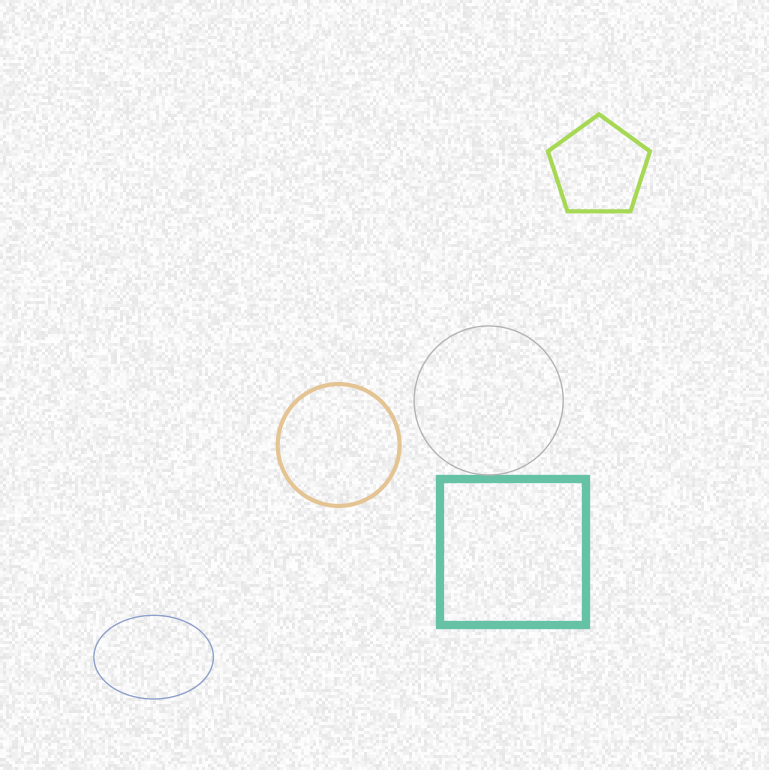[{"shape": "square", "thickness": 3, "radius": 0.47, "center": [0.666, 0.283]}, {"shape": "oval", "thickness": 0.5, "radius": 0.39, "center": [0.2, 0.147]}, {"shape": "pentagon", "thickness": 1.5, "radius": 0.35, "center": [0.778, 0.782]}, {"shape": "circle", "thickness": 1.5, "radius": 0.4, "center": [0.44, 0.422]}, {"shape": "circle", "thickness": 0.5, "radius": 0.48, "center": [0.635, 0.48]}]